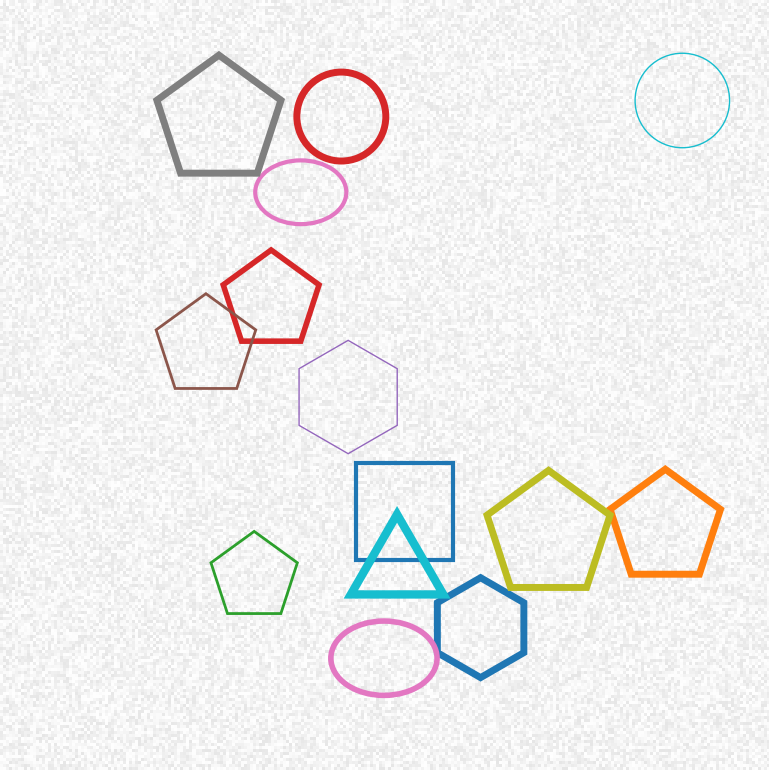[{"shape": "square", "thickness": 1.5, "radius": 0.31, "center": [0.526, 0.336]}, {"shape": "hexagon", "thickness": 2.5, "radius": 0.32, "center": [0.624, 0.185]}, {"shape": "pentagon", "thickness": 2.5, "radius": 0.38, "center": [0.864, 0.315]}, {"shape": "pentagon", "thickness": 1, "radius": 0.29, "center": [0.33, 0.251]}, {"shape": "pentagon", "thickness": 2, "radius": 0.33, "center": [0.352, 0.61]}, {"shape": "circle", "thickness": 2.5, "radius": 0.29, "center": [0.443, 0.849]}, {"shape": "hexagon", "thickness": 0.5, "radius": 0.37, "center": [0.452, 0.484]}, {"shape": "pentagon", "thickness": 1, "radius": 0.34, "center": [0.267, 0.551]}, {"shape": "oval", "thickness": 1.5, "radius": 0.3, "center": [0.391, 0.75]}, {"shape": "oval", "thickness": 2, "radius": 0.34, "center": [0.499, 0.145]}, {"shape": "pentagon", "thickness": 2.5, "radius": 0.42, "center": [0.284, 0.844]}, {"shape": "pentagon", "thickness": 2.5, "radius": 0.42, "center": [0.712, 0.305]}, {"shape": "circle", "thickness": 0.5, "radius": 0.31, "center": [0.886, 0.869]}, {"shape": "triangle", "thickness": 3, "radius": 0.35, "center": [0.516, 0.263]}]